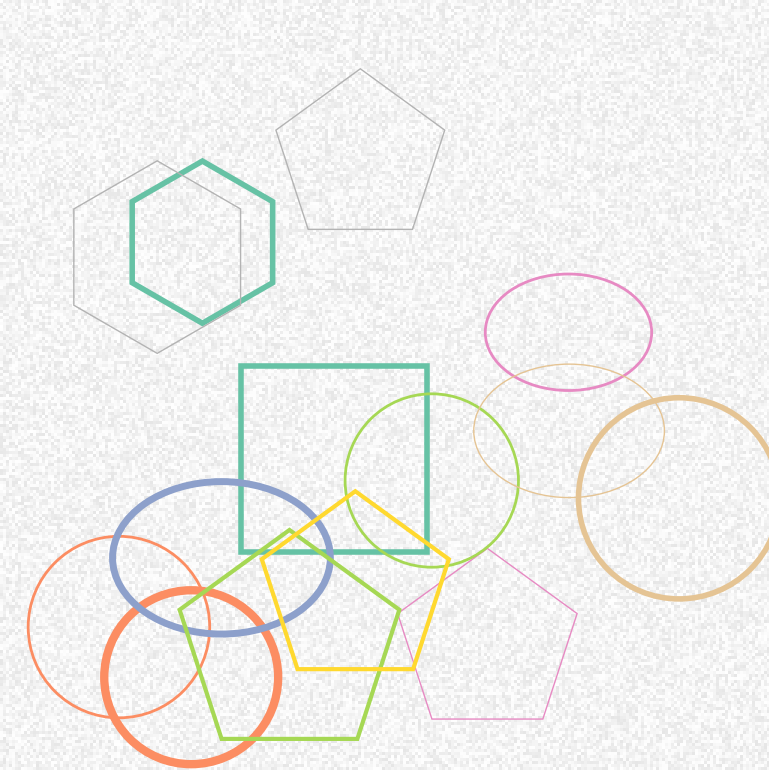[{"shape": "square", "thickness": 2, "radius": 0.6, "center": [0.433, 0.404]}, {"shape": "hexagon", "thickness": 2, "radius": 0.53, "center": [0.263, 0.685]}, {"shape": "circle", "thickness": 3, "radius": 0.56, "center": [0.248, 0.121]}, {"shape": "circle", "thickness": 1, "radius": 0.59, "center": [0.154, 0.186]}, {"shape": "oval", "thickness": 2.5, "radius": 0.71, "center": [0.288, 0.276]}, {"shape": "oval", "thickness": 1, "radius": 0.54, "center": [0.738, 0.568]}, {"shape": "pentagon", "thickness": 0.5, "radius": 0.61, "center": [0.633, 0.165]}, {"shape": "circle", "thickness": 1, "radius": 0.56, "center": [0.561, 0.376]}, {"shape": "pentagon", "thickness": 1.5, "radius": 0.75, "center": [0.376, 0.162]}, {"shape": "pentagon", "thickness": 1.5, "radius": 0.64, "center": [0.461, 0.234]}, {"shape": "circle", "thickness": 2, "radius": 0.65, "center": [0.882, 0.353]}, {"shape": "oval", "thickness": 0.5, "radius": 0.62, "center": [0.739, 0.44]}, {"shape": "pentagon", "thickness": 0.5, "radius": 0.58, "center": [0.468, 0.795]}, {"shape": "hexagon", "thickness": 0.5, "radius": 0.63, "center": [0.204, 0.666]}]